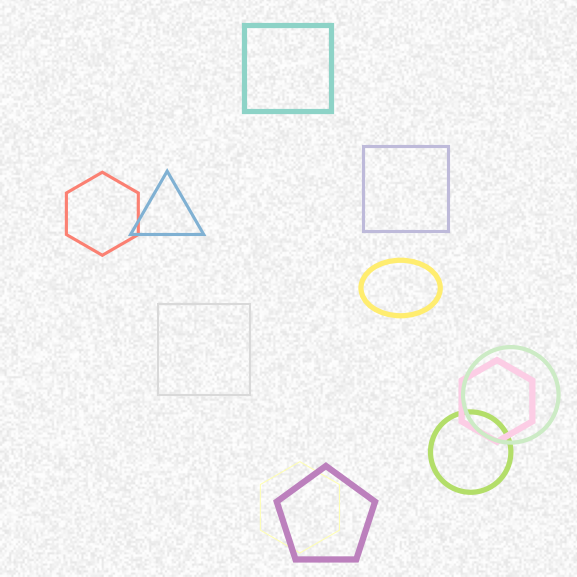[{"shape": "square", "thickness": 2.5, "radius": 0.37, "center": [0.498, 0.881]}, {"shape": "hexagon", "thickness": 0.5, "radius": 0.4, "center": [0.519, 0.121]}, {"shape": "square", "thickness": 1.5, "radius": 0.37, "center": [0.703, 0.673]}, {"shape": "hexagon", "thickness": 1.5, "radius": 0.36, "center": [0.177, 0.629]}, {"shape": "triangle", "thickness": 1.5, "radius": 0.37, "center": [0.289, 0.63]}, {"shape": "circle", "thickness": 2.5, "radius": 0.35, "center": [0.815, 0.216]}, {"shape": "hexagon", "thickness": 3, "radius": 0.35, "center": [0.861, 0.305]}, {"shape": "square", "thickness": 1, "radius": 0.4, "center": [0.353, 0.394]}, {"shape": "pentagon", "thickness": 3, "radius": 0.45, "center": [0.564, 0.103]}, {"shape": "circle", "thickness": 2, "radius": 0.41, "center": [0.885, 0.315]}, {"shape": "oval", "thickness": 2.5, "radius": 0.34, "center": [0.694, 0.5]}]